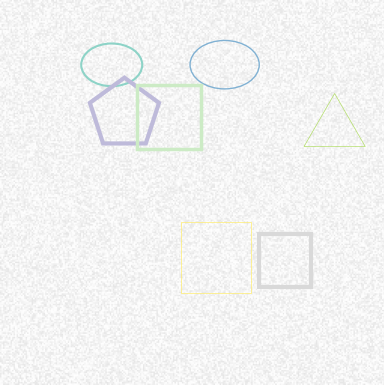[{"shape": "oval", "thickness": 1.5, "radius": 0.4, "center": [0.29, 0.832]}, {"shape": "pentagon", "thickness": 3, "radius": 0.47, "center": [0.323, 0.704]}, {"shape": "oval", "thickness": 1, "radius": 0.45, "center": [0.583, 0.832]}, {"shape": "triangle", "thickness": 0.5, "radius": 0.46, "center": [0.869, 0.665]}, {"shape": "square", "thickness": 3, "radius": 0.34, "center": [0.74, 0.323]}, {"shape": "square", "thickness": 2.5, "radius": 0.42, "center": [0.439, 0.696]}, {"shape": "square", "thickness": 0.5, "radius": 0.46, "center": [0.561, 0.331]}]